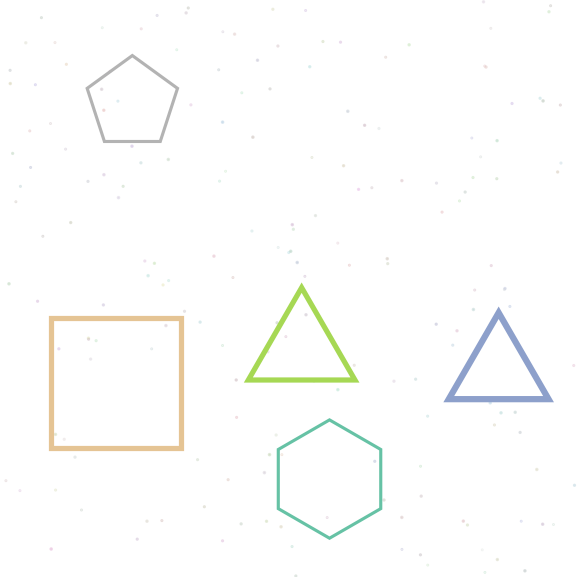[{"shape": "hexagon", "thickness": 1.5, "radius": 0.51, "center": [0.571, 0.17]}, {"shape": "triangle", "thickness": 3, "radius": 0.5, "center": [0.863, 0.358]}, {"shape": "triangle", "thickness": 2.5, "radius": 0.53, "center": [0.522, 0.394]}, {"shape": "square", "thickness": 2.5, "radius": 0.56, "center": [0.201, 0.336]}, {"shape": "pentagon", "thickness": 1.5, "radius": 0.41, "center": [0.229, 0.821]}]